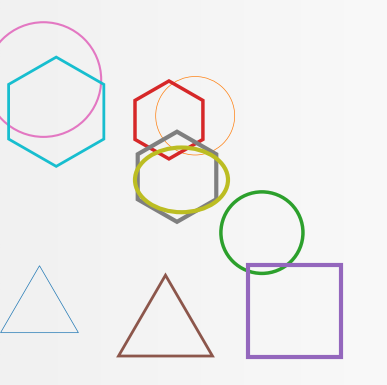[{"shape": "triangle", "thickness": 0.5, "radius": 0.58, "center": [0.102, 0.194]}, {"shape": "circle", "thickness": 0.5, "radius": 0.51, "center": [0.504, 0.699]}, {"shape": "circle", "thickness": 2.5, "radius": 0.53, "center": [0.676, 0.396]}, {"shape": "hexagon", "thickness": 2.5, "radius": 0.51, "center": [0.436, 0.688]}, {"shape": "square", "thickness": 3, "radius": 0.6, "center": [0.76, 0.193]}, {"shape": "triangle", "thickness": 2, "radius": 0.7, "center": [0.427, 0.145]}, {"shape": "circle", "thickness": 1.5, "radius": 0.74, "center": [0.112, 0.793]}, {"shape": "hexagon", "thickness": 3, "radius": 0.59, "center": [0.457, 0.541]}, {"shape": "oval", "thickness": 3, "radius": 0.6, "center": [0.468, 0.533]}, {"shape": "hexagon", "thickness": 2, "radius": 0.71, "center": [0.145, 0.71]}]